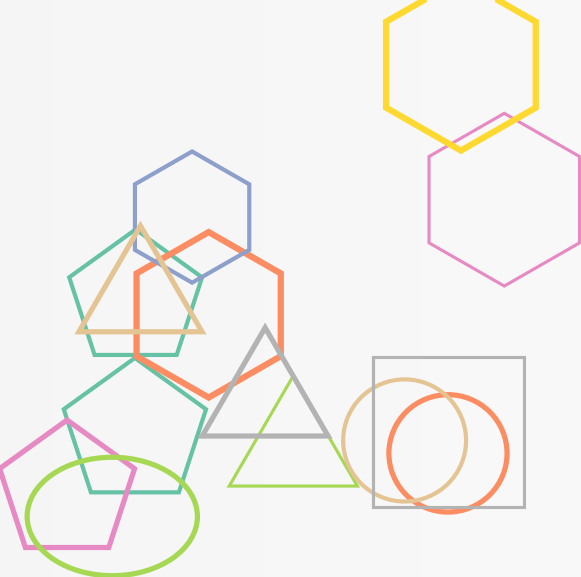[{"shape": "pentagon", "thickness": 2, "radius": 0.64, "center": [0.232, 0.251]}, {"shape": "pentagon", "thickness": 2, "radius": 0.6, "center": [0.233, 0.482]}, {"shape": "circle", "thickness": 2.5, "radius": 0.51, "center": [0.771, 0.214]}, {"shape": "hexagon", "thickness": 3, "radius": 0.72, "center": [0.359, 0.454]}, {"shape": "hexagon", "thickness": 2, "radius": 0.57, "center": [0.33, 0.623]}, {"shape": "hexagon", "thickness": 1.5, "radius": 0.75, "center": [0.868, 0.653]}, {"shape": "pentagon", "thickness": 2.5, "radius": 0.61, "center": [0.115, 0.15]}, {"shape": "oval", "thickness": 2.5, "radius": 0.73, "center": [0.193, 0.105]}, {"shape": "triangle", "thickness": 1.5, "radius": 0.64, "center": [0.505, 0.221]}, {"shape": "hexagon", "thickness": 3, "radius": 0.74, "center": [0.793, 0.887]}, {"shape": "triangle", "thickness": 2.5, "radius": 0.61, "center": [0.242, 0.486]}, {"shape": "circle", "thickness": 2, "radius": 0.53, "center": [0.696, 0.236]}, {"shape": "triangle", "thickness": 2.5, "radius": 0.63, "center": [0.456, 0.307]}, {"shape": "square", "thickness": 1.5, "radius": 0.65, "center": [0.772, 0.251]}]